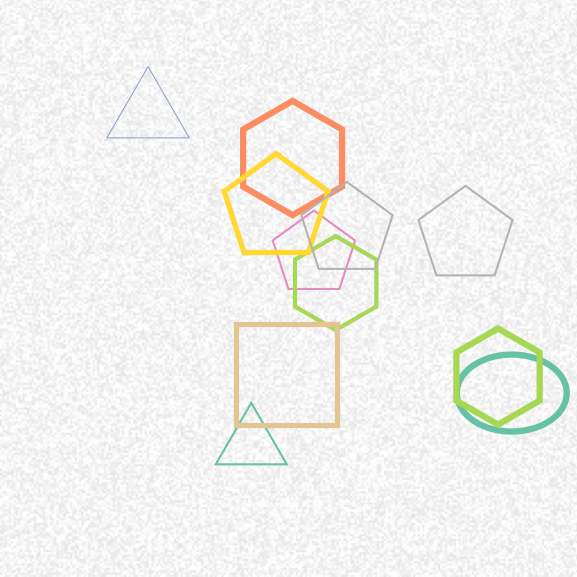[{"shape": "oval", "thickness": 3, "radius": 0.48, "center": [0.886, 0.319]}, {"shape": "triangle", "thickness": 1, "radius": 0.35, "center": [0.435, 0.231]}, {"shape": "hexagon", "thickness": 3, "radius": 0.49, "center": [0.507, 0.725]}, {"shape": "triangle", "thickness": 0.5, "radius": 0.41, "center": [0.256, 0.802]}, {"shape": "pentagon", "thickness": 1, "radius": 0.38, "center": [0.544, 0.559]}, {"shape": "hexagon", "thickness": 2, "radius": 0.41, "center": [0.581, 0.509]}, {"shape": "hexagon", "thickness": 3, "radius": 0.42, "center": [0.862, 0.347]}, {"shape": "pentagon", "thickness": 2.5, "radius": 0.47, "center": [0.478, 0.638]}, {"shape": "square", "thickness": 2.5, "radius": 0.44, "center": [0.496, 0.35]}, {"shape": "pentagon", "thickness": 1, "radius": 0.43, "center": [0.806, 0.592]}, {"shape": "pentagon", "thickness": 1, "radius": 0.42, "center": [0.601, 0.601]}]